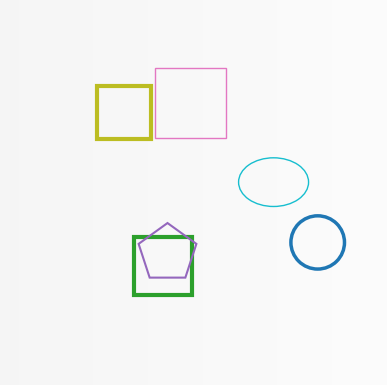[{"shape": "circle", "thickness": 2.5, "radius": 0.35, "center": [0.82, 0.37]}, {"shape": "square", "thickness": 3, "radius": 0.37, "center": [0.42, 0.309]}, {"shape": "pentagon", "thickness": 1.5, "radius": 0.39, "center": [0.432, 0.342]}, {"shape": "square", "thickness": 1, "radius": 0.45, "center": [0.491, 0.732]}, {"shape": "square", "thickness": 3, "radius": 0.35, "center": [0.32, 0.708]}, {"shape": "oval", "thickness": 1, "radius": 0.45, "center": [0.706, 0.527]}]